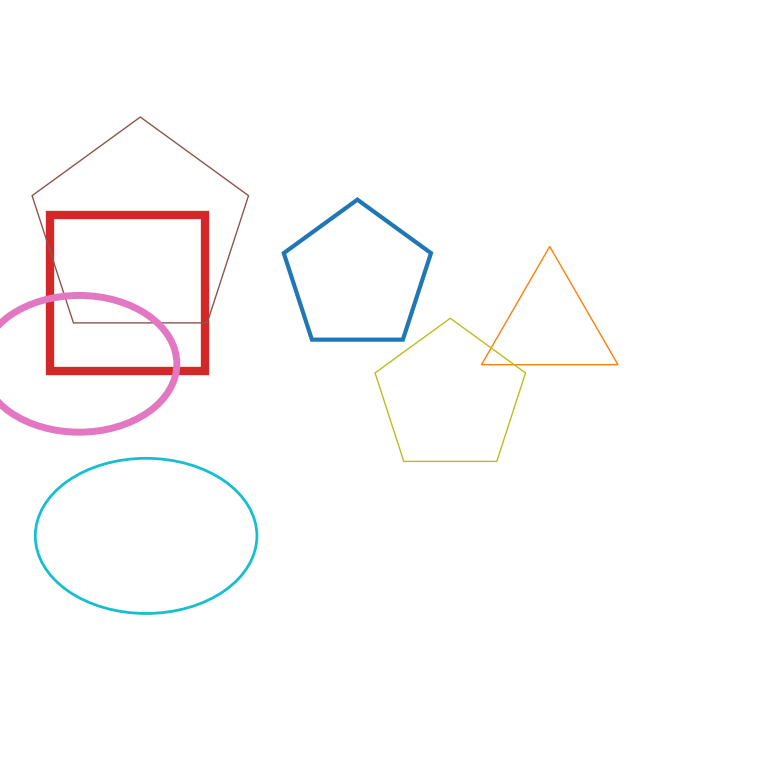[{"shape": "pentagon", "thickness": 1.5, "radius": 0.5, "center": [0.464, 0.64]}, {"shape": "triangle", "thickness": 0.5, "radius": 0.51, "center": [0.714, 0.578]}, {"shape": "square", "thickness": 3, "radius": 0.5, "center": [0.165, 0.62]}, {"shape": "pentagon", "thickness": 0.5, "radius": 0.74, "center": [0.182, 0.7]}, {"shape": "oval", "thickness": 2.5, "radius": 0.63, "center": [0.103, 0.528]}, {"shape": "pentagon", "thickness": 0.5, "radius": 0.51, "center": [0.585, 0.484]}, {"shape": "oval", "thickness": 1, "radius": 0.72, "center": [0.19, 0.304]}]